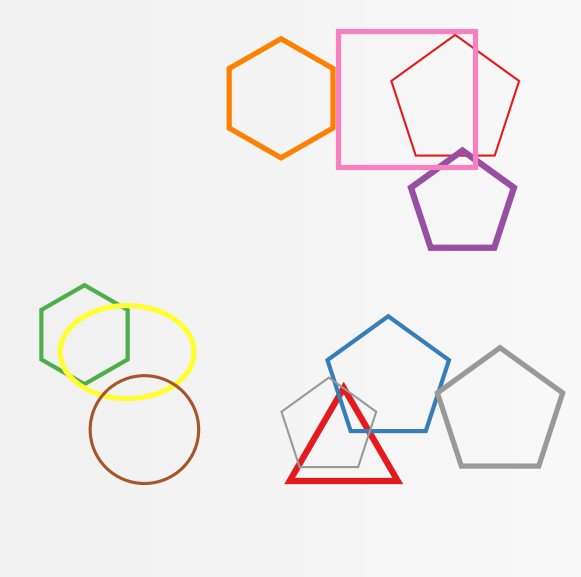[{"shape": "triangle", "thickness": 3, "radius": 0.54, "center": [0.591, 0.22]}, {"shape": "pentagon", "thickness": 1, "radius": 0.58, "center": [0.783, 0.823]}, {"shape": "pentagon", "thickness": 2, "radius": 0.55, "center": [0.668, 0.342]}, {"shape": "hexagon", "thickness": 2, "radius": 0.43, "center": [0.145, 0.42]}, {"shape": "pentagon", "thickness": 3, "radius": 0.47, "center": [0.796, 0.645]}, {"shape": "hexagon", "thickness": 2.5, "radius": 0.52, "center": [0.484, 0.829]}, {"shape": "oval", "thickness": 2.5, "radius": 0.58, "center": [0.219, 0.389]}, {"shape": "circle", "thickness": 1.5, "radius": 0.47, "center": [0.248, 0.255]}, {"shape": "square", "thickness": 2.5, "radius": 0.59, "center": [0.699, 0.828]}, {"shape": "pentagon", "thickness": 1, "radius": 0.43, "center": [0.566, 0.26]}, {"shape": "pentagon", "thickness": 2.5, "radius": 0.57, "center": [0.86, 0.284]}]